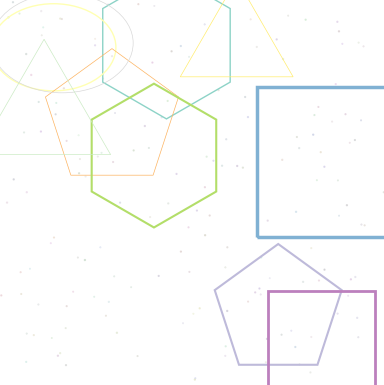[{"shape": "hexagon", "thickness": 1, "radius": 0.96, "center": [0.432, 0.882]}, {"shape": "oval", "thickness": 1, "radius": 0.81, "center": [0.139, 0.877]}, {"shape": "pentagon", "thickness": 1.5, "radius": 0.87, "center": [0.723, 0.193]}, {"shape": "square", "thickness": 2.5, "radius": 0.97, "center": [0.861, 0.58]}, {"shape": "pentagon", "thickness": 0.5, "radius": 0.91, "center": [0.291, 0.692]}, {"shape": "hexagon", "thickness": 1.5, "radius": 0.93, "center": [0.4, 0.596]}, {"shape": "oval", "thickness": 0.5, "radius": 0.92, "center": [0.161, 0.888]}, {"shape": "square", "thickness": 2, "radius": 0.69, "center": [0.834, 0.106]}, {"shape": "triangle", "thickness": 0.5, "radius": 1.0, "center": [0.114, 0.698]}, {"shape": "triangle", "thickness": 0.5, "radius": 0.85, "center": [0.615, 0.885]}]